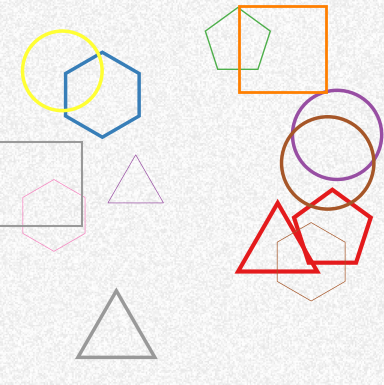[{"shape": "pentagon", "thickness": 3, "radius": 0.52, "center": [0.863, 0.402]}, {"shape": "triangle", "thickness": 3, "radius": 0.59, "center": [0.721, 0.354]}, {"shape": "hexagon", "thickness": 2.5, "radius": 0.55, "center": [0.266, 0.754]}, {"shape": "pentagon", "thickness": 1, "radius": 0.44, "center": [0.618, 0.892]}, {"shape": "triangle", "thickness": 0.5, "radius": 0.42, "center": [0.352, 0.515]}, {"shape": "circle", "thickness": 2.5, "radius": 0.58, "center": [0.876, 0.65]}, {"shape": "square", "thickness": 2, "radius": 0.56, "center": [0.734, 0.872]}, {"shape": "circle", "thickness": 2.5, "radius": 0.52, "center": [0.162, 0.816]}, {"shape": "circle", "thickness": 2.5, "radius": 0.6, "center": [0.851, 0.577]}, {"shape": "hexagon", "thickness": 0.5, "radius": 0.51, "center": [0.808, 0.32]}, {"shape": "hexagon", "thickness": 0.5, "radius": 0.47, "center": [0.14, 0.44]}, {"shape": "square", "thickness": 1.5, "radius": 0.55, "center": [0.103, 0.522]}, {"shape": "triangle", "thickness": 2.5, "radius": 0.58, "center": [0.302, 0.129]}]